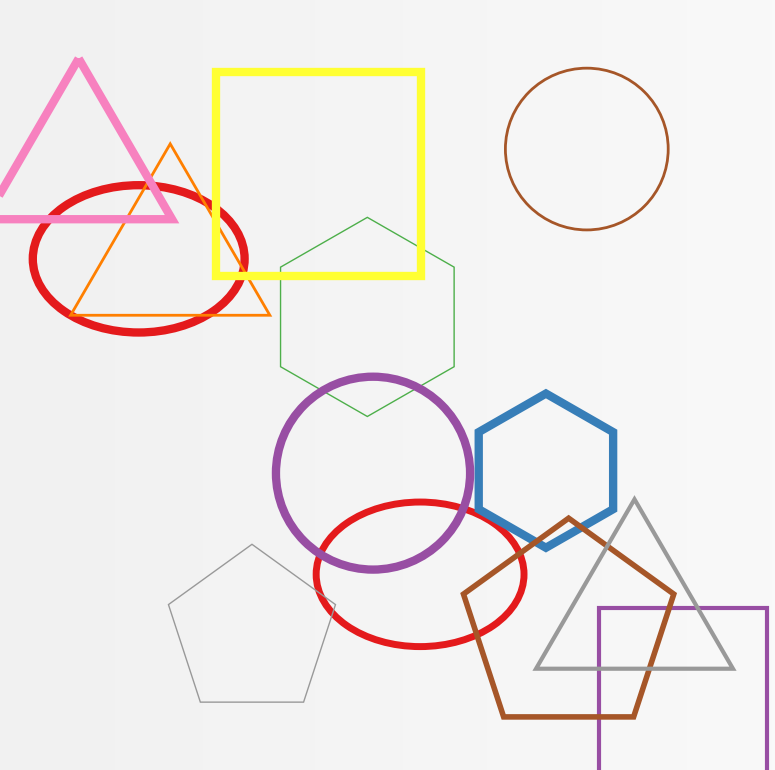[{"shape": "oval", "thickness": 3, "radius": 0.68, "center": [0.179, 0.664]}, {"shape": "oval", "thickness": 2.5, "radius": 0.67, "center": [0.542, 0.254]}, {"shape": "hexagon", "thickness": 3, "radius": 0.5, "center": [0.704, 0.389]}, {"shape": "hexagon", "thickness": 0.5, "radius": 0.65, "center": [0.474, 0.588]}, {"shape": "square", "thickness": 1.5, "radius": 0.54, "center": [0.881, 0.102]}, {"shape": "circle", "thickness": 3, "radius": 0.63, "center": [0.481, 0.386]}, {"shape": "triangle", "thickness": 1, "radius": 0.74, "center": [0.22, 0.665]}, {"shape": "square", "thickness": 3, "radius": 0.66, "center": [0.411, 0.774]}, {"shape": "pentagon", "thickness": 2, "radius": 0.71, "center": [0.734, 0.184]}, {"shape": "circle", "thickness": 1, "radius": 0.53, "center": [0.757, 0.806]}, {"shape": "triangle", "thickness": 3, "radius": 0.7, "center": [0.102, 0.785]}, {"shape": "pentagon", "thickness": 0.5, "radius": 0.57, "center": [0.325, 0.18]}, {"shape": "triangle", "thickness": 1.5, "radius": 0.73, "center": [0.819, 0.205]}]